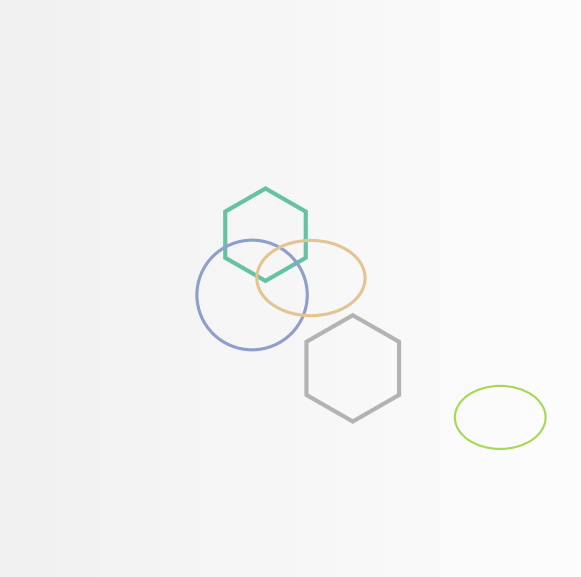[{"shape": "hexagon", "thickness": 2, "radius": 0.4, "center": [0.457, 0.593]}, {"shape": "circle", "thickness": 1.5, "radius": 0.47, "center": [0.434, 0.488]}, {"shape": "oval", "thickness": 1, "radius": 0.39, "center": [0.861, 0.276]}, {"shape": "oval", "thickness": 1.5, "radius": 0.47, "center": [0.535, 0.518]}, {"shape": "hexagon", "thickness": 2, "radius": 0.46, "center": [0.607, 0.361]}]